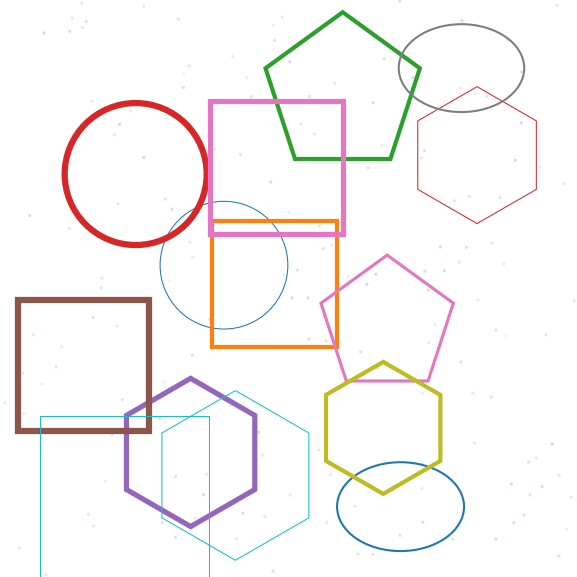[{"shape": "oval", "thickness": 1, "radius": 0.55, "center": [0.694, 0.122]}, {"shape": "circle", "thickness": 0.5, "radius": 0.55, "center": [0.388, 0.54]}, {"shape": "square", "thickness": 2, "radius": 0.54, "center": [0.475, 0.507]}, {"shape": "pentagon", "thickness": 2, "radius": 0.7, "center": [0.593, 0.837]}, {"shape": "circle", "thickness": 3, "radius": 0.61, "center": [0.235, 0.698]}, {"shape": "hexagon", "thickness": 0.5, "radius": 0.59, "center": [0.826, 0.731]}, {"shape": "hexagon", "thickness": 2.5, "radius": 0.64, "center": [0.33, 0.216]}, {"shape": "square", "thickness": 3, "radius": 0.57, "center": [0.145, 0.366]}, {"shape": "square", "thickness": 2.5, "radius": 0.57, "center": [0.478, 0.71]}, {"shape": "pentagon", "thickness": 1.5, "radius": 0.6, "center": [0.67, 0.437]}, {"shape": "oval", "thickness": 1, "radius": 0.54, "center": [0.799, 0.881]}, {"shape": "hexagon", "thickness": 2, "radius": 0.57, "center": [0.664, 0.258]}, {"shape": "square", "thickness": 0.5, "radius": 0.73, "center": [0.216, 0.133]}, {"shape": "hexagon", "thickness": 0.5, "radius": 0.73, "center": [0.408, 0.176]}]